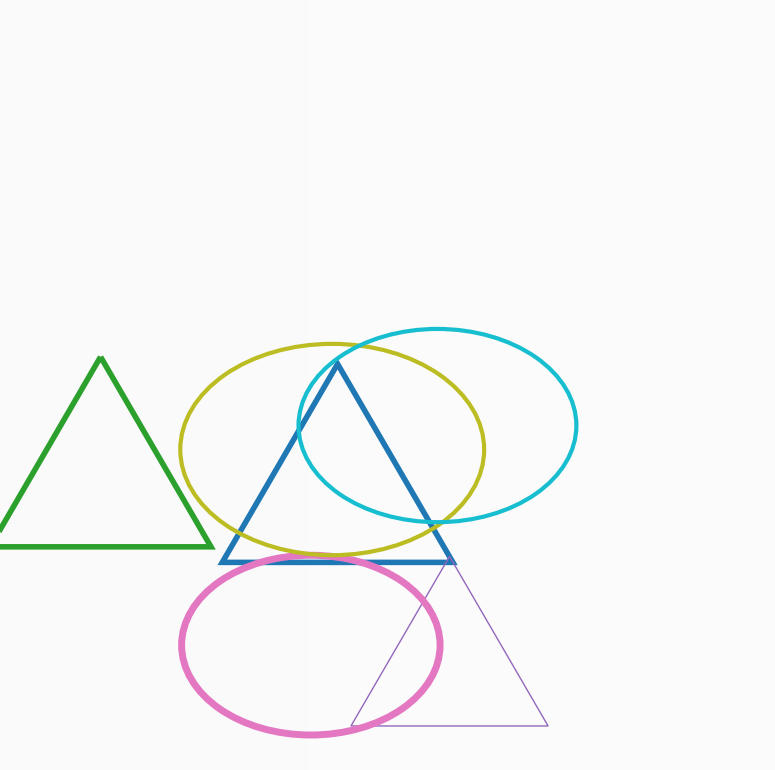[{"shape": "triangle", "thickness": 2, "radius": 0.86, "center": [0.436, 0.356]}, {"shape": "triangle", "thickness": 2, "radius": 0.82, "center": [0.13, 0.372]}, {"shape": "triangle", "thickness": 0.5, "radius": 0.73, "center": [0.58, 0.131]}, {"shape": "oval", "thickness": 2.5, "radius": 0.83, "center": [0.401, 0.162]}, {"shape": "oval", "thickness": 1.5, "radius": 0.98, "center": [0.429, 0.416]}, {"shape": "oval", "thickness": 1.5, "radius": 0.9, "center": [0.564, 0.447]}]